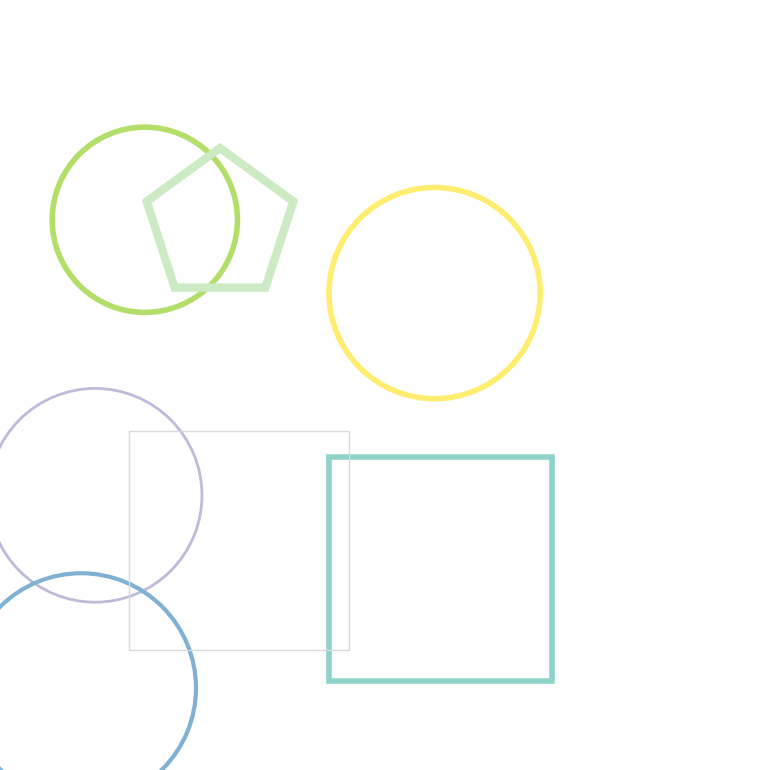[{"shape": "square", "thickness": 2, "radius": 0.73, "center": [0.572, 0.261]}, {"shape": "circle", "thickness": 1, "radius": 0.69, "center": [0.123, 0.357]}, {"shape": "circle", "thickness": 1.5, "radius": 0.75, "center": [0.105, 0.106]}, {"shape": "circle", "thickness": 2, "radius": 0.6, "center": [0.188, 0.715]}, {"shape": "square", "thickness": 0.5, "radius": 0.71, "center": [0.311, 0.298]}, {"shape": "pentagon", "thickness": 3, "radius": 0.5, "center": [0.286, 0.708]}, {"shape": "circle", "thickness": 2, "radius": 0.69, "center": [0.564, 0.619]}]